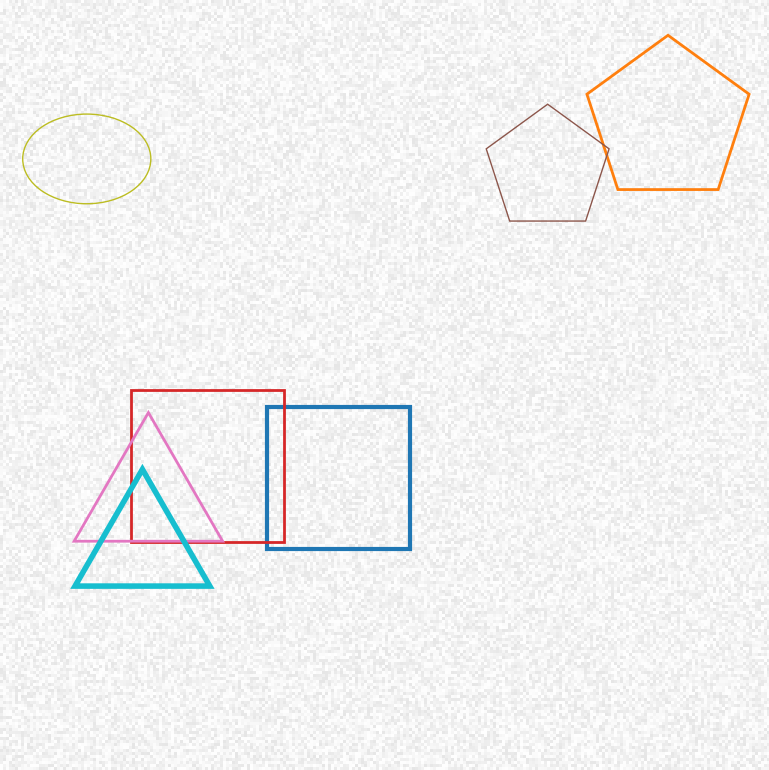[{"shape": "square", "thickness": 1.5, "radius": 0.46, "center": [0.439, 0.379]}, {"shape": "pentagon", "thickness": 1, "radius": 0.55, "center": [0.868, 0.843]}, {"shape": "square", "thickness": 1, "radius": 0.5, "center": [0.269, 0.395]}, {"shape": "pentagon", "thickness": 0.5, "radius": 0.42, "center": [0.711, 0.781]}, {"shape": "triangle", "thickness": 1, "radius": 0.56, "center": [0.193, 0.353]}, {"shape": "oval", "thickness": 0.5, "radius": 0.42, "center": [0.113, 0.794]}, {"shape": "triangle", "thickness": 2, "radius": 0.51, "center": [0.185, 0.289]}]